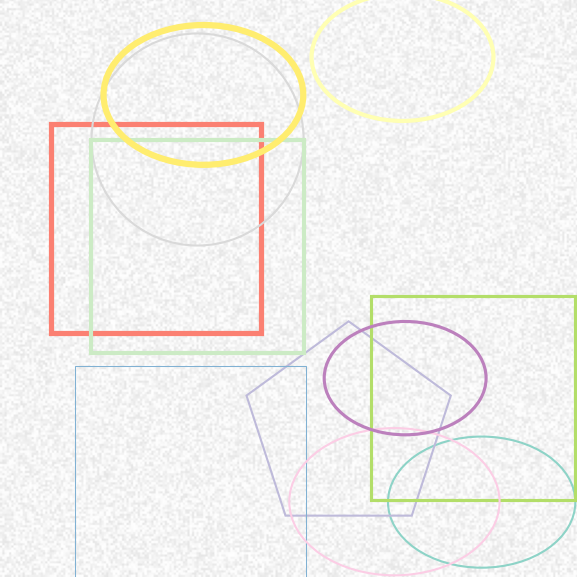[{"shape": "oval", "thickness": 1, "radius": 0.81, "center": [0.834, 0.13]}, {"shape": "oval", "thickness": 2, "radius": 0.79, "center": [0.697, 0.9]}, {"shape": "pentagon", "thickness": 1, "radius": 0.93, "center": [0.604, 0.257]}, {"shape": "square", "thickness": 2.5, "radius": 0.91, "center": [0.27, 0.604]}, {"shape": "square", "thickness": 0.5, "radius": 1.0, "center": [0.33, 0.165]}, {"shape": "square", "thickness": 1.5, "radius": 0.88, "center": [0.82, 0.309]}, {"shape": "oval", "thickness": 1, "radius": 0.91, "center": [0.683, 0.13]}, {"shape": "circle", "thickness": 1, "radius": 0.92, "center": [0.342, 0.758]}, {"shape": "oval", "thickness": 1.5, "radius": 0.7, "center": [0.702, 0.344]}, {"shape": "square", "thickness": 2, "radius": 0.92, "center": [0.342, 0.572]}, {"shape": "oval", "thickness": 3, "radius": 0.86, "center": [0.352, 0.835]}]